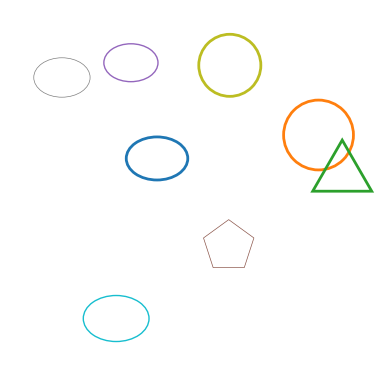[{"shape": "oval", "thickness": 2, "radius": 0.4, "center": [0.408, 0.588]}, {"shape": "circle", "thickness": 2, "radius": 0.45, "center": [0.827, 0.649]}, {"shape": "triangle", "thickness": 2, "radius": 0.44, "center": [0.889, 0.548]}, {"shape": "oval", "thickness": 1, "radius": 0.35, "center": [0.34, 0.837]}, {"shape": "pentagon", "thickness": 0.5, "radius": 0.34, "center": [0.594, 0.361]}, {"shape": "oval", "thickness": 0.5, "radius": 0.37, "center": [0.161, 0.799]}, {"shape": "circle", "thickness": 2, "radius": 0.4, "center": [0.597, 0.83]}, {"shape": "oval", "thickness": 1, "radius": 0.43, "center": [0.302, 0.173]}]